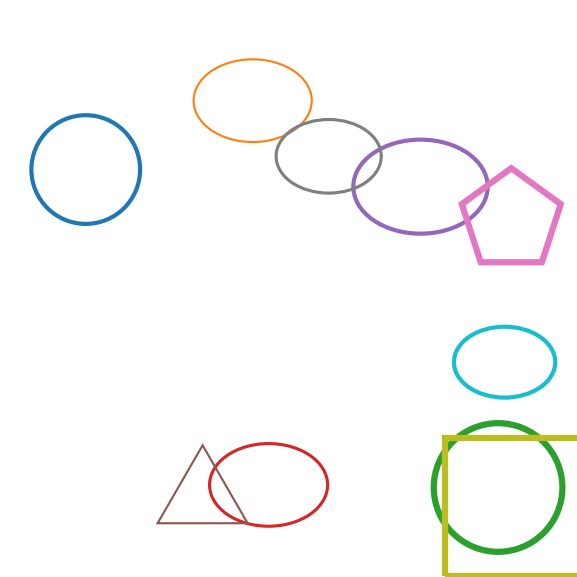[{"shape": "circle", "thickness": 2, "radius": 0.47, "center": [0.148, 0.706]}, {"shape": "oval", "thickness": 1, "radius": 0.51, "center": [0.438, 0.825]}, {"shape": "circle", "thickness": 3, "radius": 0.56, "center": [0.862, 0.155]}, {"shape": "oval", "thickness": 1.5, "radius": 0.51, "center": [0.465, 0.159]}, {"shape": "oval", "thickness": 2, "radius": 0.58, "center": [0.728, 0.676]}, {"shape": "triangle", "thickness": 1, "radius": 0.45, "center": [0.351, 0.138]}, {"shape": "pentagon", "thickness": 3, "radius": 0.45, "center": [0.885, 0.618]}, {"shape": "oval", "thickness": 1.5, "radius": 0.46, "center": [0.569, 0.728]}, {"shape": "square", "thickness": 3, "radius": 0.59, "center": [0.889, 0.121]}, {"shape": "oval", "thickness": 2, "radius": 0.44, "center": [0.874, 0.372]}]